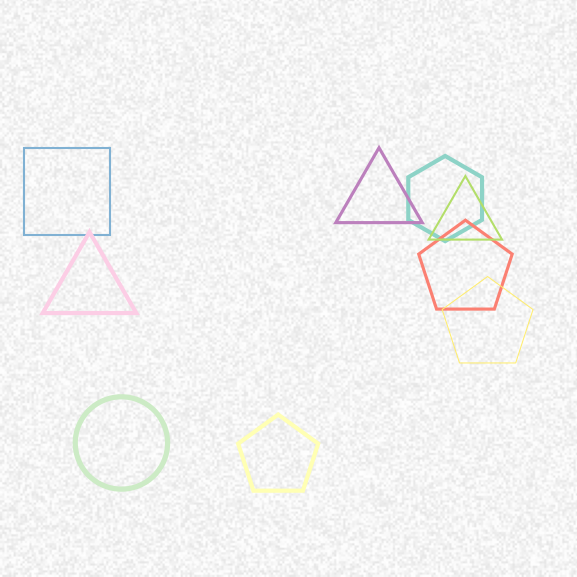[{"shape": "hexagon", "thickness": 2, "radius": 0.37, "center": [0.771, 0.655]}, {"shape": "pentagon", "thickness": 2, "radius": 0.36, "center": [0.482, 0.208]}, {"shape": "pentagon", "thickness": 1.5, "radius": 0.43, "center": [0.806, 0.533]}, {"shape": "square", "thickness": 1, "radius": 0.38, "center": [0.116, 0.668]}, {"shape": "triangle", "thickness": 1, "radius": 0.37, "center": [0.806, 0.621]}, {"shape": "triangle", "thickness": 2, "radius": 0.47, "center": [0.155, 0.504]}, {"shape": "triangle", "thickness": 1.5, "radius": 0.43, "center": [0.656, 0.657]}, {"shape": "circle", "thickness": 2.5, "radius": 0.4, "center": [0.21, 0.232]}, {"shape": "pentagon", "thickness": 0.5, "radius": 0.41, "center": [0.844, 0.438]}]